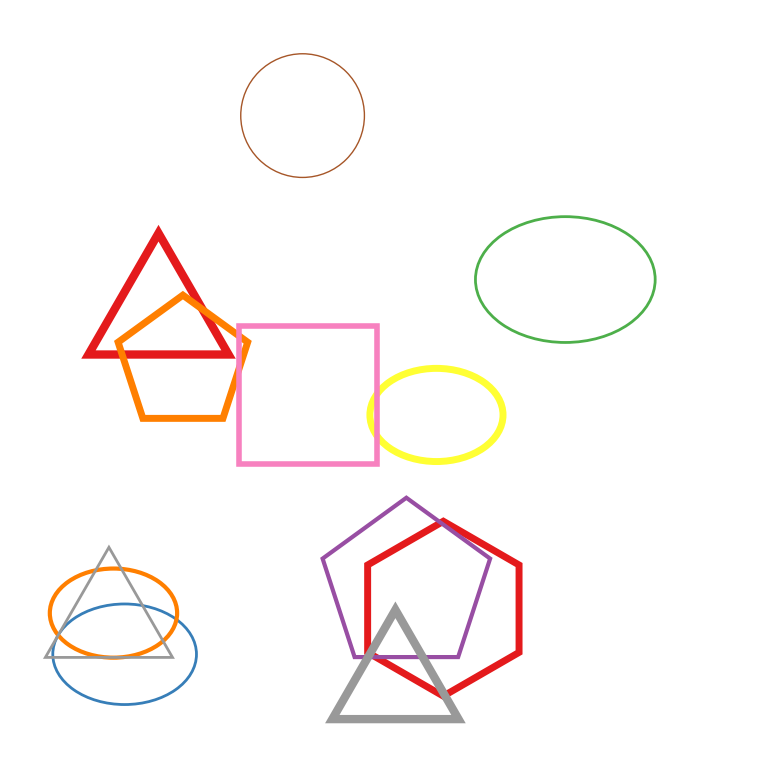[{"shape": "triangle", "thickness": 3, "radius": 0.53, "center": [0.206, 0.592]}, {"shape": "hexagon", "thickness": 2.5, "radius": 0.57, "center": [0.576, 0.209]}, {"shape": "oval", "thickness": 1, "radius": 0.47, "center": [0.162, 0.15]}, {"shape": "oval", "thickness": 1, "radius": 0.58, "center": [0.734, 0.637]}, {"shape": "pentagon", "thickness": 1.5, "radius": 0.57, "center": [0.528, 0.239]}, {"shape": "pentagon", "thickness": 2.5, "radius": 0.44, "center": [0.238, 0.528]}, {"shape": "oval", "thickness": 1.5, "radius": 0.41, "center": [0.147, 0.204]}, {"shape": "oval", "thickness": 2.5, "radius": 0.43, "center": [0.567, 0.461]}, {"shape": "circle", "thickness": 0.5, "radius": 0.4, "center": [0.393, 0.85]}, {"shape": "square", "thickness": 2, "radius": 0.45, "center": [0.4, 0.487]}, {"shape": "triangle", "thickness": 3, "radius": 0.47, "center": [0.514, 0.113]}, {"shape": "triangle", "thickness": 1, "radius": 0.48, "center": [0.141, 0.194]}]